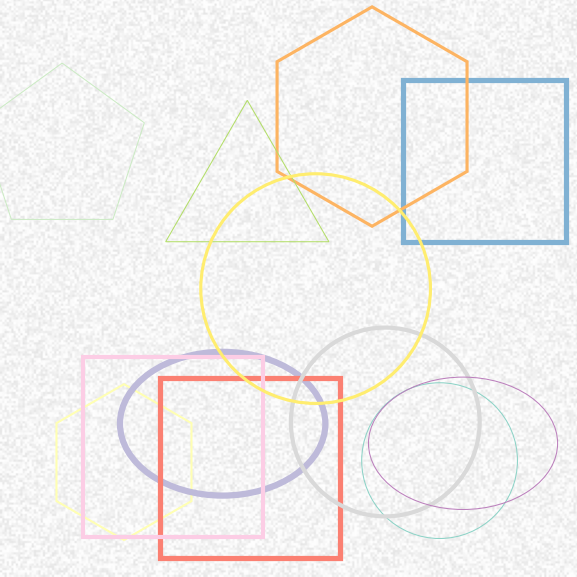[{"shape": "circle", "thickness": 0.5, "radius": 0.67, "center": [0.761, 0.202]}, {"shape": "hexagon", "thickness": 1, "radius": 0.67, "center": [0.215, 0.199]}, {"shape": "oval", "thickness": 3, "radius": 0.89, "center": [0.386, 0.265]}, {"shape": "square", "thickness": 2.5, "radius": 0.78, "center": [0.432, 0.189]}, {"shape": "square", "thickness": 2.5, "radius": 0.7, "center": [0.839, 0.721]}, {"shape": "hexagon", "thickness": 1.5, "radius": 0.95, "center": [0.644, 0.797]}, {"shape": "triangle", "thickness": 0.5, "radius": 0.82, "center": [0.428, 0.662]}, {"shape": "square", "thickness": 2, "radius": 0.78, "center": [0.299, 0.225]}, {"shape": "circle", "thickness": 2, "radius": 0.82, "center": [0.667, 0.268]}, {"shape": "oval", "thickness": 0.5, "radius": 0.82, "center": [0.802, 0.232]}, {"shape": "pentagon", "thickness": 0.5, "radius": 0.75, "center": [0.108, 0.74]}, {"shape": "circle", "thickness": 1.5, "radius": 0.99, "center": [0.547, 0.499]}]